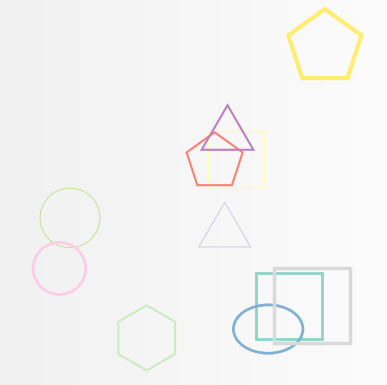[{"shape": "square", "thickness": 2, "radius": 0.43, "center": [0.746, 0.206]}, {"shape": "square", "thickness": 1, "radius": 0.36, "center": [0.608, 0.587]}, {"shape": "triangle", "thickness": 0.5, "radius": 0.39, "center": [0.58, 0.397]}, {"shape": "pentagon", "thickness": 1.5, "radius": 0.38, "center": [0.554, 0.58]}, {"shape": "oval", "thickness": 2, "radius": 0.45, "center": [0.692, 0.145]}, {"shape": "circle", "thickness": 0.5, "radius": 0.39, "center": [0.181, 0.434]}, {"shape": "circle", "thickness": 2, "radius": 0.34, "center": [0.153, 0.303]}, {"shape": "square", "thickness": 2.5, "radius": 0.49, "center": [0.805, 0.207]}, {"shape": "triangle", "thickness": 1.5, "radius": 0.39, "center": [0.587, 0.65]}, {"shape": "hexagon", "thickness": 1.5, "radius": 0.42, "center": [0.378, 0.122]}, {"shape": "pentagon", "thickness": 3, "radius": 0.5, "center": [0.838, 0.877]}]